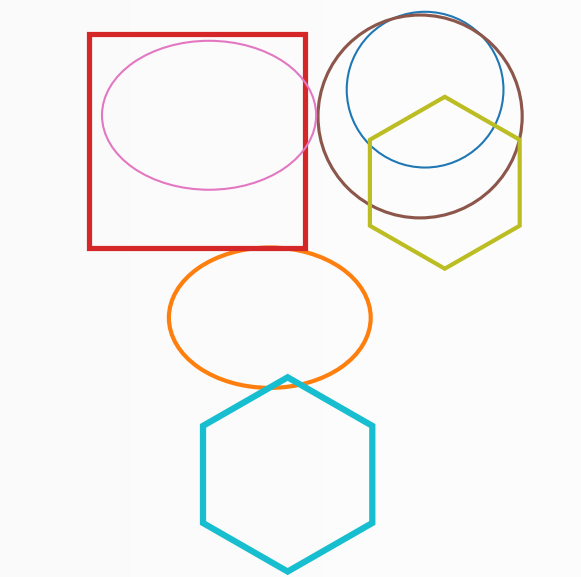[{"shape": "circle", "thickness": 1, "radius": 0.67, "center": [0.731, 0.844]}, {"shape": "oval", "thickness": 2, "radius": 0.87, "center": [0.464, 0.449]}, {"shape": "square", "thickness": 2.5, "radius": 0.93, "center": [0.339, 0.756]}, {"shape": "circle", "thickness": 1.5, "radius": 0.88, "center": [0.723, 0.797]}, {"shape": "oval", "thickness": 1, "radius": 0.92, "center": [0.36, 0.8]}, {"shape": "hexagon", "thickness": 2, "radius": 0.74, "center": [0.765, 0.683]}, {"shape": "hexagon", "thickness": 3, "radius": 0.84, "center": [0.495, 0.178]}]